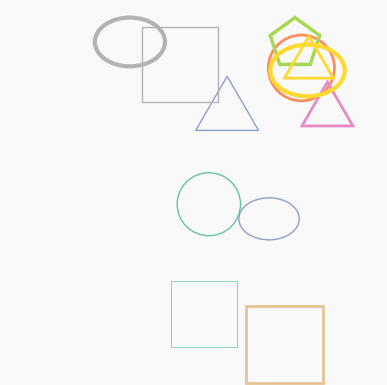[{"shape": "circle", "thickness": 1, "radius": 0.41, "center": [0.539, 0.47]}, {"shape": "square", "thickness": 0.5, "radius": 0.43, "center": [0.527, 0.183]}, {"shape": "circle", "thickness": 2, "radius": 0.43, "center": [0.778, 0.823]}, {"shape": "triangle", "thickness": 1, "radius": 0.47, "center": [0.586, 0.708]}, {"shape": "oval", "thickness": 1, "radius": 0.39, "center": [0.694, 0.432]}, {"shape": "triangle", "thickness": 2, "radius": 0.38, "center": [0.845, 0.711]}, {"shape": "pentagon", "thickness": 2.5, "radius": 0.34, "center": [0.761, 0.887]}, {"shape": "triangle", "thickness": 2, "radius": 0.36, "center": [0.797, 0.833]}, {"shape": "oval", "thickness": 3, "radius": 0.48, "center": [0.794, 0.817]}, {"shape": "square", "thickness": 2, "radius": 0.5, "center": [0.735, 0.104]}, {"shape": "oval", "thickness": 3, "radius": 0.45, "center": [0.335, 0.891]}, {"shape": "square", "thickness": 1, "radius": 0.49, "center": [0.464, 0.833]}]